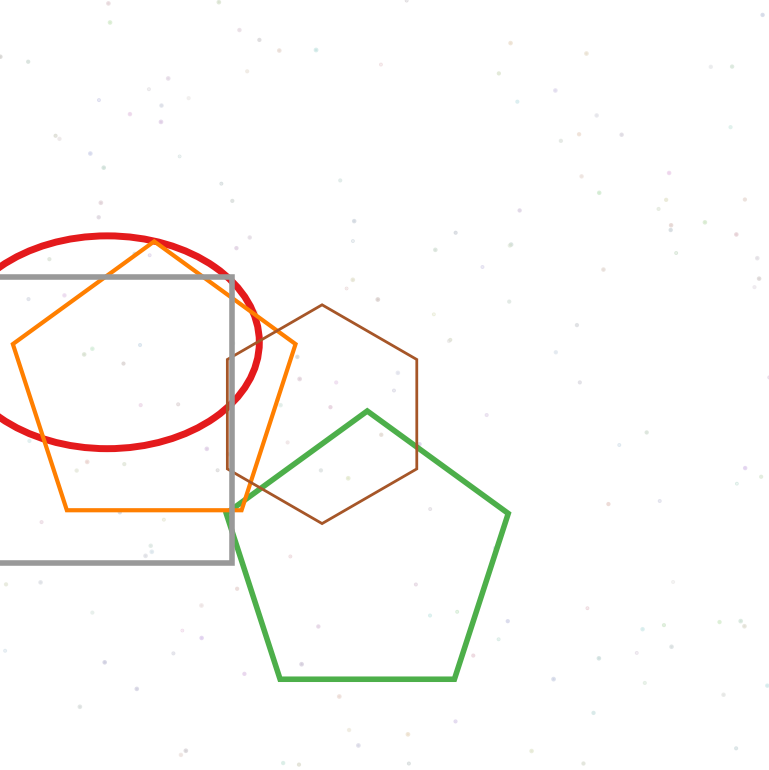[{"shape": "oval", "thickness": 2.5, "radius": 0.99, "center": [0.139, 0.555]}, {"shape": "pentagon", "thickness": 2, "radius": 0.96, "center": [0.477, 0.274]}, {"shape": "pentagon", "thickness": 1.5, "radius": 0.97, "center": [0.2, 0.493]}, {"shape": "hexagon", "thickness": 1, "radius": 0.71, "center": [0.418, 0.462]}, {"shape": "square", "thickness": 2, "radius": 0.93, "center": [0.116, 0.454]}]